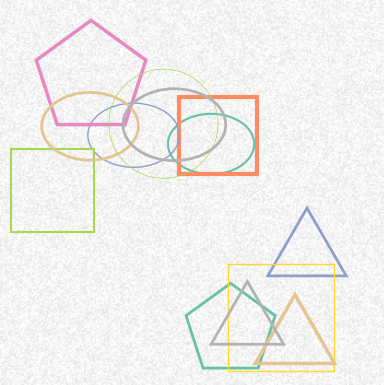[{"shape": "pentagon", "thickness": 2, "radius": 0.61, "center": [0.599, 0.142]}, {"shape": "oval", "thickness": 1.5, "radius": 0.56, "center": [0.548, 0.626]}, {"shape": "square", "thickness": 3, "radius": 0.5, "center": [0.567, 0.648]}, {"shape": "oval", "thickness": 1, "radius": 0.6, "center": [0.347, 0.649]}, {"shape": "triangle", "thickness": 2, "radius": 0.59, "center": [0.797, 0.342]}, {"shape": "pentagon", "thickness": 2.5, "radius": 0.75, "center": [0.237, 0.797]}, {"shape": "circle", "thickness": 0.5, "radius": 0.71, "center": [0.425, 0.679]}, {"shape": "square", "thickness": 1.5, "radius": 0.54, "center": [0.136, 0.505]}, {"shape": "square", "thickness": 1, "radius": 0.69, "center": [0.73, 0.175]}, {"shape": "oval", "thickness": 2, "radius": 0.63, "center": [0.234, 0.672]}, {"shape": "triangle", "thickness": 2.5, "radius": 0.6, "center": [0.766, 0.116]}, {"shape": "triangle", "thickness": 2, "radius": 0.54, "center": [0.643, 0.16]}, {"shape": "oval", "thickness": 2, "radius": 0.67, "center": [0.453, 0.676]}]